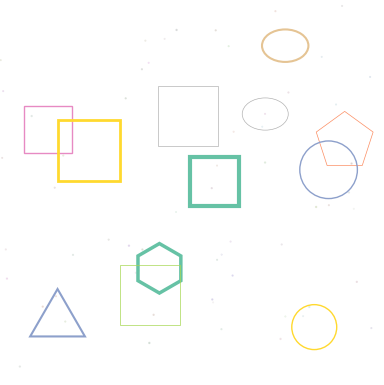[{"shape": "square", "thickness": 3, "radius": 0.32, "center": [0.557, 0.529]}, {"shape": "hexagon", "thickness": 2.5, "radius": 0.32, "center": [0.414, 0.303]}, {"shape": "pentagon", "thickness": 0.5, "radius": 0.39, "center": [0.895, 0.633]}, {"shape": "triangle", "thickness": 1.5, "radius": 0.41, "center": [0.149, 0.167]}, {"shape": "circle", "thickness": 1, "radius": 0.37, "center": [0.853, 0.559]}, {"shape": "square", "thickness": 1, "radius": 0.31, "center": [0.125, 0.663]}, {"shape": "square", "thickness": 0.5, "radius": 0.39, "center": [0.39, 0.234]}, {"shape": "circle", "thickness": 1, "radius": 0.29, "center": [0.816, 0.15]}, {"shape": "square", "thickness": 2, "radius": 0.4, "center": [0.231, 0.609]}, {"shape": "oval", "thickness": 1.5, "radius": 0.3, "center": [0.741, 0.881]}, {"shape": "square", "thickness": 0.5, "radius": 0.39, "center": [0.489, 0.698]}, {"shape": "oval", "thickness": 0.5, "radius": 0.3, "center": [0.689, 0.704]}]